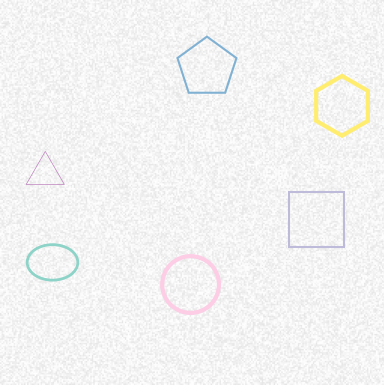[{"shape": "oval", "thickness": 2, "radius": 0.33, "center": [0.136, 0.318]}, {"shape": "square", "thickness": 1.5, "radius": 0.36, "center": [0.823, 0.431]}, {"shape": "pentagon", "thickness": 1.5, "radius": 0.4, "center": [0.538, 0.824]}, {"shape": "circle", "thickness": 3, "radius": 0.37, "center": [0.495, 0.261]}, {"shape": "triangle", "thickness": 0.5, "radius": 0.29, "center": [0.118, 0.55]}, {"shape": "hexagon", "thickness": 3, "radius": 0.39, "center": [0.888, 0.725]}]